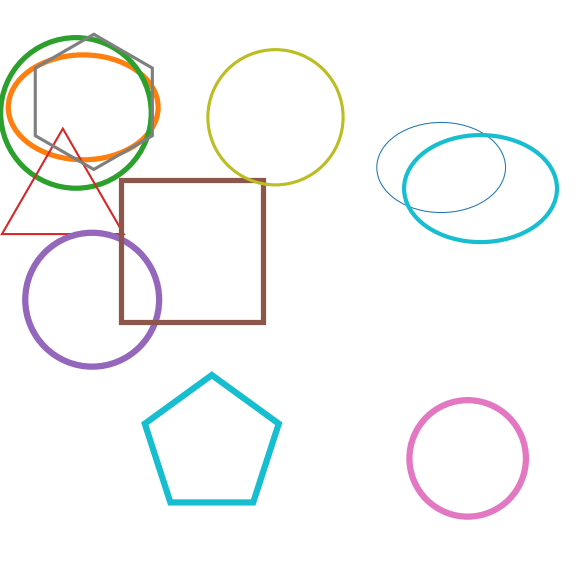[{"shape": "oval", "thickness": 0.5, "radius": 0.56, "center": [0.764, 0.709]}, {"shape": "oval", "thickness": 2.5, "radius": 0.65, "center": [0.144, 0.813]}, {"shape": "circle", "thickness": 2.5, "radius": 0.65, "center": [0.132, 0.804]}, {"shape": "triangle", "thickness": 1, "radius": 0.61, "center": [0.109, 0.655]}, {"shape": "circle", "thickness": 3, "radius": 0.58, "center": [0.16, 0.48]}, {"shape": "square", "thickness": 2.5, "radius": 0.61, "center": [0.333, 0.564]}, {"shape": "circle", "thickness": 3, "radius": 0.5, "center": [0.81, 0.205]}, {"shape": "hexagon", "thickness": 1.5, "radius": 0.59, "center": [0.162, 0.823]}, {"shape": "circle", "thickness": 1.5, "radius": 0.59, "center": [0.477, 0.796]}, {"shape": "pentagon", "thickness": 3, "radius": 0.61, "center": [0.367, 0.228]}, {"shape": "oval", "thickness": 2, "radius": 0.66, "center": [0.832, 0.673]}]